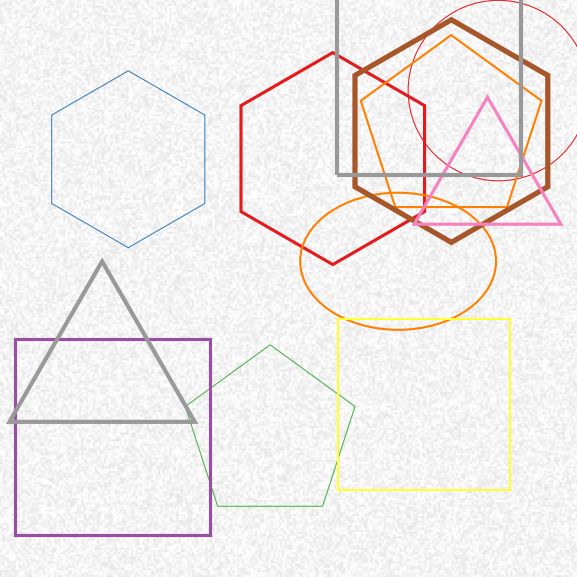[{"shape": "hexagon", "thickness": 1.5, "radius": 0.92, "center": [0.576, 0.725]}, {"shape": "circle", "thickness": 0.5, "radius": 0.78, "center": [0.863, 0.842]}, {"shape": "hexagon", "thickness": 0.5, "radius": 0.77, "center": [0.222, 0.723]}, {"shape": "pentagon", "thickness": 0.5, "radius": 0.77, "center": [0.468, 0.247]}, {"shape": "square", "thickness": 1.5, "radius": 0.85, "center": [0.195, 0.242]}, {"shape": "oval", "thickness": 1, "radius": 0.85, "center": [0.689, 0.547]}, {"shape": "pentagon", "thickness": 1, "radius": 0.82, "center": [0.781, 0.774]}, {"shape": "square", "thickness": 1, "radius": 0.74, "center": [0.734, 0.299]}, {"shape": "hexagon", "thickness": 2.5, "radius": 0.96, "center": [0.782, 0.772]}, {"shape": "triangle", "thickness": 1.5, "radius": 0.73, "center": [0.844, 0.684]}, {"shape": "square", "thickness": 2, "radius": 0.8, "center": [0.743, 0.855]}, {"shape": "triangle", "thickness": 2, "radius": 0.93, "center": [0.177, 0.361]}]